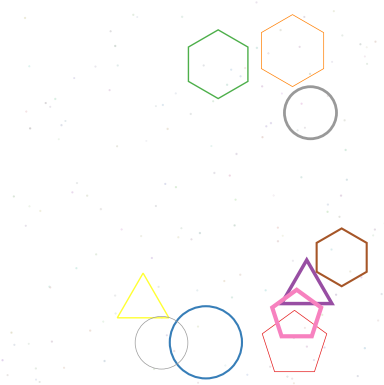[{"shape": "pentagon", "thickness": 0.5, "radius": 0.44, "center": [0.765, 0.106]}, {"shape": "circle", "thickness": 1.5, "radius": 0.47, "center": [0.535, 0.111]}, {"shape": "hexagon", "thickness": 1, "radius": 0.45, "center": [0.567, 0.833]}, {"shape": "triangle", "thickness": 2.5, "radius": 0.38, "center": [0.797, 0.249]}, {"shape": "hexagon", "thickness": 0.5, "radius": 0.47, "center": [0.76, 0.869]}, {"shape": "triangle", "thickness": 1, "radius": 0.39, "center": [0.372, 0.213]}, {"shape": "hexagon", "thickness": 1.5, "radius": 0.38, "center": [0.887, 0.332]}, {"shape": "pentagon", "thickness": 3, "radius": 0.33, "center": [0.771, 0.181]}, {"shape": "circle", "thickness": 2, "radius": 0.34, "center": [0.806, 0.707]}, {"shape": "circle", "thickness": 0.5, "radius": 0.34, "center": [0.42, 0.11]}]